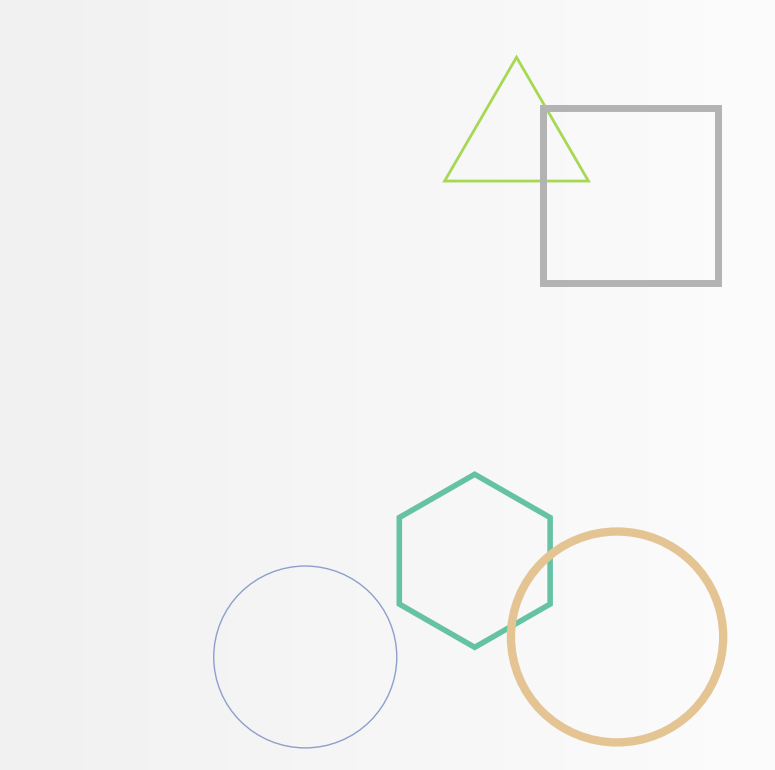[{"shape": "hexagon", "thickness": 2, "radius": 0.56, "center": [0.613, 0.272]}, {"shape": "circle", "thickness": 0.5, "radius": 0.59, "center": [0.394, 0.147]}, {"shape": "triangle", "thickness": 1, "radius": 0.54, "center": [0.666, 0.818]}, {"shape": "circle", "thickness": 3, "radius": 0.68, "center": [0.796, 0.173]}, {"shape": "square", "thickness": 2.5, "radius": 0.57, "center": [0.814, 0.746]}]